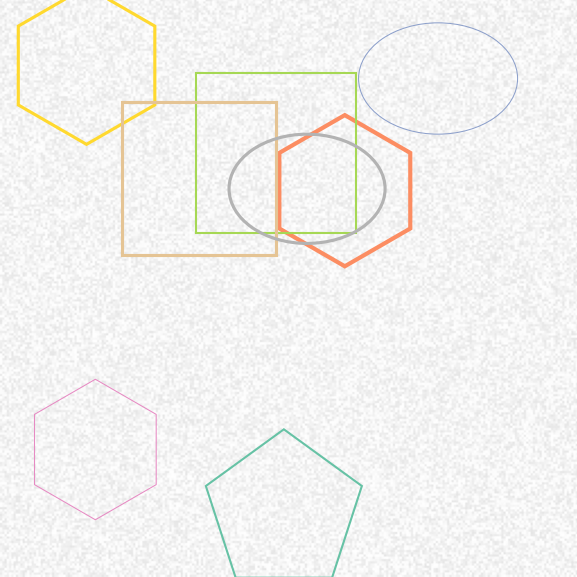[{"shape": "pentagon", "thickness": 1, "radius": 0.71, "center": [0.492, 0.114]}, {"shape": "hexagon", "thickness": 2, "radius": 0.65, "center": [0.597, 0.669]}, {"shape": "oval", "thickness": 0.5, "radius": 0.69, "center": [0.759, 0.863]}, {"shape": "hexagon", "thickness": 0.5, "radius": 0.61, "center": [0.165, 0.221]}, {"shape": "square", "thickness": 1, "radius": 0.69, "center": [0.478, 0.734]}, {"shape": "hexagon", "thickness": 1.5, "radius": 0.68, "center": [0.15, 0.886]}, {"shape": "square", "thickness": 1.5, "radius": 0.66, "center": [0.345, 0.69]}, {"shape": "oval", "thickness": 1.5, "radius": 0.68, "center": [0.532, 0.672]}]